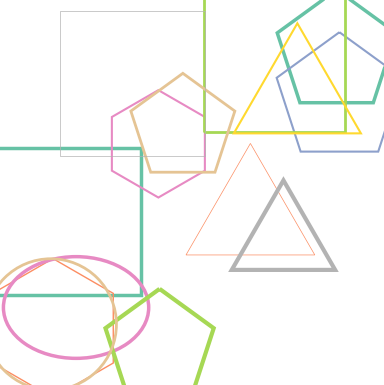[{"shape": "square", "thickness": 2.5, "radius": 0.96, "center": [0.175, 0.425]}, {"shape": "pentagon", "thickness": 2.5, "radius": 0.81, "center": [0.874, 0.864]}, {"shape": "hexagon", "thickness": 1, "radius": 0.9, "center": [0.138, 0.148]}, {"shape": "triangle", "thickness": 0.5, "radius": 0.97, "center": [0.65, 0.434]}, {"shape": "pentagon", "thickness": 1.5, "radius": 0.86, "center": [0.882, 0.745]}, {"shape": "hexagon", "thickness": 1.5, "radius": 0.7, "center": [0.411, 0.626]}, {"shape": "oval", "thickness": 2.5, "radius": 0.94, "center": [0.198, 0.201]}, {"shape": "pentagon", "thickness": 3, "radius": 0.74, "center": [0.415, 0.102]}, {"shape": "square", "thickness": 2, "radius": 0.92, "center": [0.713, 0.84]}, {"shape": "triangle", "thickness": 1.5, "radius": 0.95, "center": [0.772, 0.749]}, {"shape": "pentagon", "thickness": 2, "radius": 0.71, "center": [0.475, 0.668]}, {"shape": "circle", "thickness": 2, "radius": 0.85, "center": [0.132, 0.158]}, {"shape": "square", "thickness": 0.5, "radius": 0.94, "center": [0.345, 0.784]}, {"shape": "triangle", "thickness": 3, "radius": 0.78, "center": [0.736, 0.377]}]